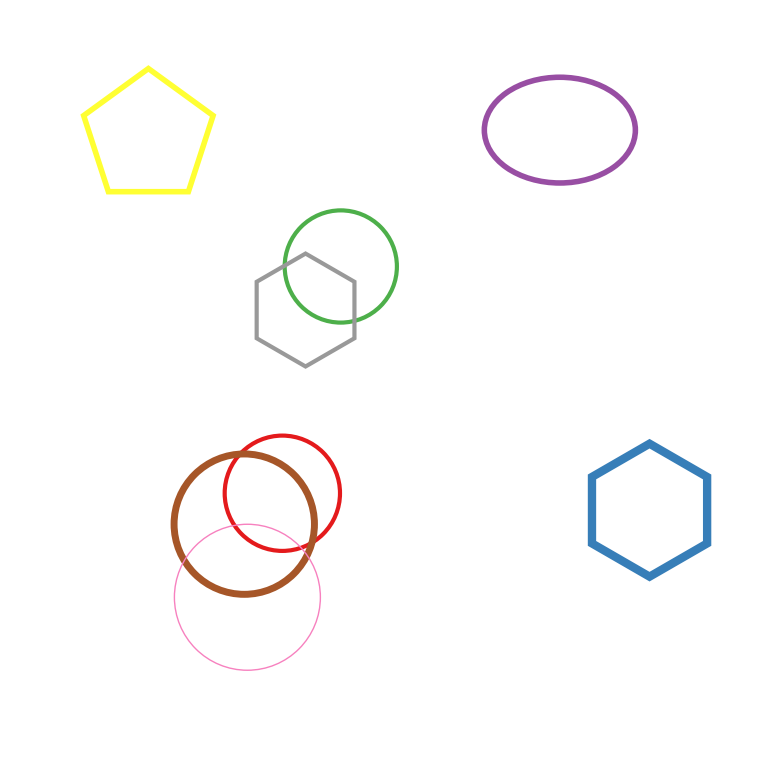[{"shape": "circle", "thickness": 1.5, "radius": 0.37, "center": [0.367, 0.359]}, {"shape": "hexagon", "thickness": 3, "radius": 0.43, "center": [0.844, 0.337]}, {"shape": "circle", "thickness": 1.5, "radius": 0.36, "center": [0.443, 0.654]}, {"shape": "oval", "thickness": 2, "radius": 0.49, "center": [0.727, 0.831]}, {"shape": "pentagon", "thickness": 2, "radius": 0.44, "center": [0.193, 0.823]}, {"shape": "circle", "thickness": 2.5, "radius": 0.46, "center": [0.317, 0.319]}, {"shape": "circle", "thickness": 0.5, "radius": 0.47, "center": [0.321, 0.224]}, {"shape": "hexagon", "thickness": 1.5, "radius": 0.37, "center": [0.397, 0.597]}]